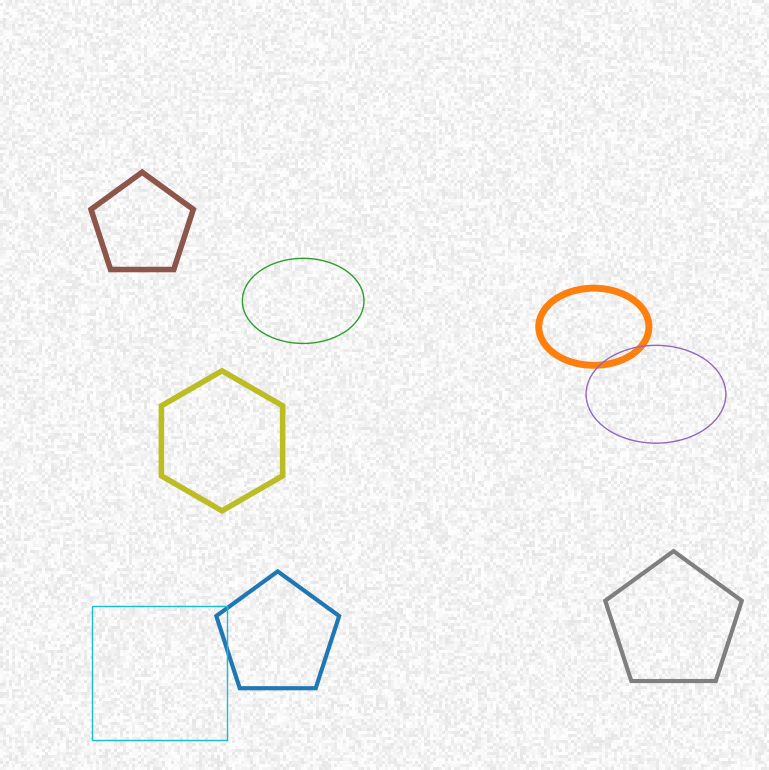[{"shape": "pentagon", "thickness": 1.5, "radius": 0.42, "center": [0.361, 0.174]}, {"shape": "oval", "thickness": 2.5, "radius": 0.36, "center": [0.771, 0.576]}, {"shape": "oval", "thickness": 0.5, "radius": 0.39, "center": [0.394, 0.609]}, {"shape": "oval", "thickness": 0.5, "radius": 0.45, "center": [0.852, 0.488]}, {"shape": "pentagon", "thickness": 2, "radius": 0.35, "center": [0.185, 0.706]}, {"shape": "pentagon", "thickness": 1.5, "radius": 0.47, "center": [0.875, 0.191]}, {"shape": "hexagon", "thickness": 2, "radius": 0.45, "center": [0.288, 0.427]}, {"shape": "square", "thickness": 0.5, "radius": 0.44, "center": [0.207, 0.126]}]